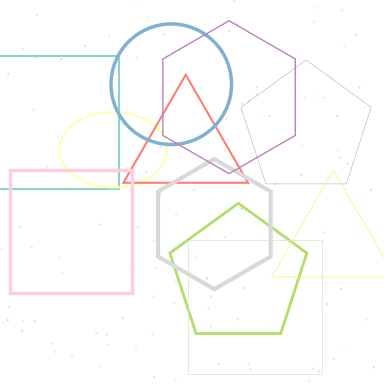[{"shape": "square", "thickness": 1.5, "radius": 0.87, "center": [0.135, 0.681]}, {"shape": "oval", "thickness": 1.5, "radius": 0.7, "center": [0.294, 0.611]}, {"shape": "pentagon", "thickness": 0.5, "radius": 0.89, "center": [0.795, 0.666]}, {"shape": "triangle", "thickness": 1.5, "radius": 0.94, "center": [0.482, 0.619]}, {"shape": "circle", "thickness": 2.5, "radius": 0.78, "center": [0.445, 0.781]}, {"shape": "pentagon", "thickness": 2, "radius": 0.94, "center": [0.619, 0.285]}, {"shape": "square", "thickness": 2.5, "radius": 0.79, "center": [0.185, 0.399]}, {"shape": "hexagon", "thickness": 3, "radius": 0.84, "center": [0.557, 0.418]}, {"shape": "hexagon", "thickness": 1, "radius": 0.99, "center": [0.595, 0.748]}, {"shape": "square", "thickness": 0.5, "radius": 0.87, "center": [0.663, 0.202]}, {"shape": "triangle", "thickness": 0.5, "radius": 0.93, "center": [0.866, 0.373]}]